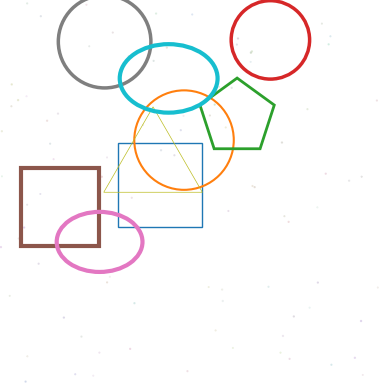[{"shape": "square", "thickness": 1, "radius": 0.55, "center": [0.414, 0.519]}, {"shape": "circle", "thickness": 1.5, "radius": 0.65, "center": [0.478, 0.636]}, {"shape": "pentagon", "thickness": 2, "radius": 0.51, "center": [0.616, 0.696]}, {"shape": "circle", "thickness": 2.5, "radius": 0.51, "center": [0.702, 0.896]}, {"shape": "square", "thickness": 3, "radius": 0.51, "center": [0.156, 0.462]}, {"shape": "oval", "thickness": 3, "radius": 0.56, "center": [0.259, 0.372]}, {"shape": "circle", "thickness": 2.5, "radius": 0.6, "center": [0.272, 0.892]}, {"shape": "triangle", "thickness": 0.5, "radius": 0.74, "center": [0.398, 0.575]}, {"shape": "oval", "thickness": 3, "radius": 0.64, "center": [0.438, 0.796]}]